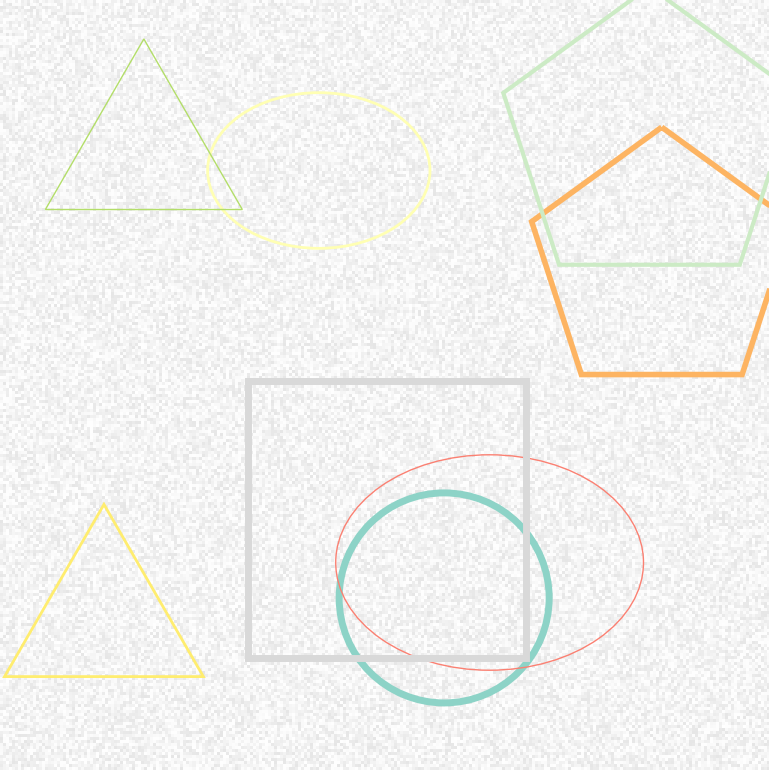[{"shape": "circle", "thickness": 2.5, "radius": 0.68, "center": [0.577, 0.223]}, {"shape": "oval", "thickness": 1, "radius": 0.72, "center": [0.414, 0.779]}, {"shape": "oval", "thickness": 0.5, "radius": 1.0, "center": [0.636, 0.269]}, {"shape": "pentagon", "thickness": 2, "radius": 0.89, "center": [0.859, 0.657]}, {"shape": "triangle", "thickness": 0.5, "radius": 0.74, "center": [0.187, 0.802]}, {"shape": "square", "thickness": 2.5, "radius": 0.9, "center": [0.503, 0.325]}, {"shape": "pentagon", "thickness": 1.5, "radius": 1.0, "center": [0.843, 0.818]}, {"shape": "triangle", "thickness": 1, "radius": 0.75, "center": [0.135, 0.196]}]